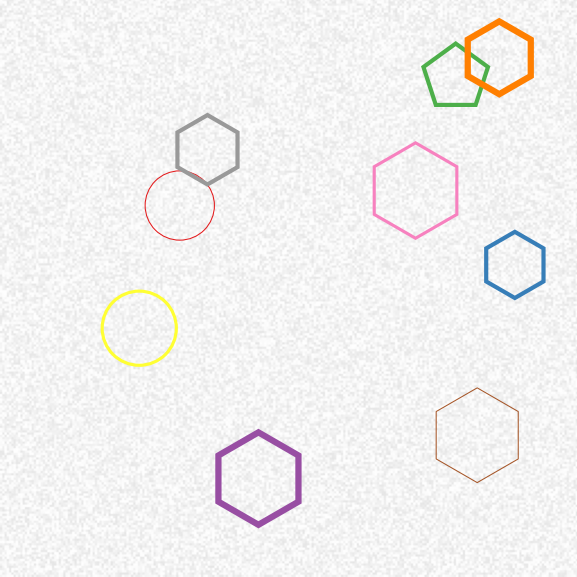[{"shape": "circle", "thickness": 0.5, "radius": 0.3, "center": [0.311, 0.643]}, {"shape": "hexagon", "thickness": 2, "radius": 0.29, "center": [0.892, 0.54]}, {"shape": "pentagon", "thickness": 2, "radius": 0.29, "center": [0.789, 0.865]}, {"shape": "hexagon", "thickness": 3, "radius": 0.4, "center": [0.448, 0.17]}, {"shape": "hexagon", "thickness": 3, "radius": 0.32, "center": [0.865, 0.899]}, {"shape": "circle", "thickness": 1.5, "radius": 0.32, "center": [0.241, 0.431]}, {"shape": "hexagon", "thickness": 0.5, "radius": 0.41, "center": [0.826, 0.245]}, {"shape": "hexagon", "thickness": 1.5, "radius": 0.41, "center": [0.72, 0.669]}, {"shape": "hexagon", "thickness": 2, "radius": 0.3, "center": [0.359, 0.74]}]